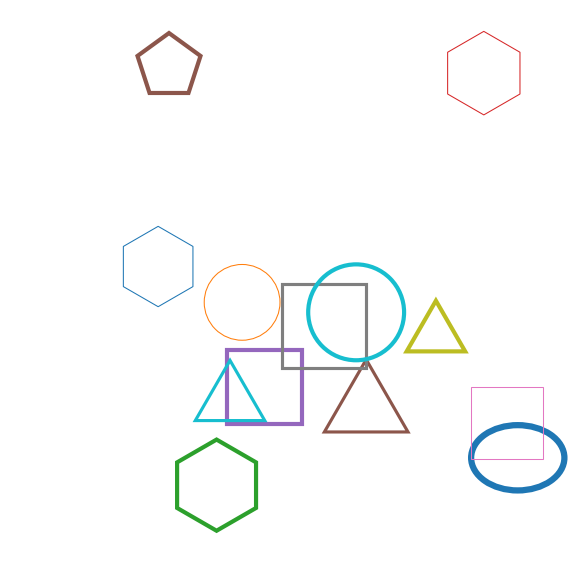[{"shape": "oval", "thickness": 3, "radius": 0.4, "center": [0.897, 0.206]}, {"shape": "hexagon", "thickness": 0.5, "radius": 0.35, "center": [0.274, 0.538]}, {"shape": "circle", "thickness": 0.5, "radius": 0.33, "center": [0.419, 0.476]}, {"shape": "hexagon", "thickness": 2, "radius": 0.39, "center": [0.375, 0.159]}, {"shape": "hexagon", "thickness": 0.5, "radius": 0.36, "center": [0.838, 0.872]}, {"shape": "square", "thickness": 2, "radius": 0.32, "center": [0.458, 0.329]}, {"shape": "pentagon", "thickness": 2, "radius": 0.29, "center": [0.293, 0.885]}, {"shape": "triangle", "thickness": 1.5, "radius": 0.42, "center": [0.634, 0.293]}, {"shape": "square", "thickness": 0.5, "radius": 0.31, "center": [0.878, 0.267]}, {"shape": "square", "thickness": 1.5, "radius": 0.36, "center": [0.561, 0.435]}, {"shape": "triangle", "thickness": 2, "radius": 0.29, "center": [0.755, 0.42]}, {"shape": "circle", "thickness": 2, "radius": 0.42, "center": [0.617, 0.458]}, {"shape": "triangle", "thickness": 1.5, "radius": 0.35, "center": [0.398, 0.306]}]